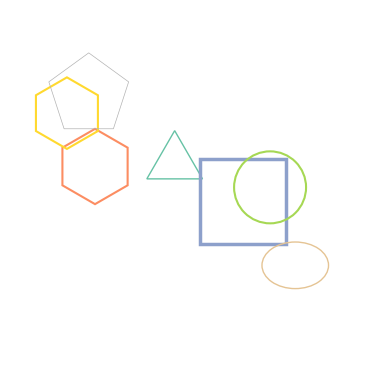[{"shape": "triangle", "thickness": 1, "radius": 0.42, "center": [0.454, 0.577]}, {"shape": "hexagon", "thickness": 1.5, "radius": 0.49, "center": [0.247, 0.568]}, {"shape": "square", "thickness": 2.5, "radius": 0.55, "center": [0.631, 0.477]}, {"shape": "circle", "thickness": 1.5, "radius": 0.47, "center": [0.701, 0.513]}, {"shape": "hexagon", "thickness": 1.5, "radius": 0.46, "center": [0.174, 0.706]}, {"shape": "oval", "thickness": 1, "radius": 0.43, "center": [0.767, 0.311]}, {"shape": "pentagon", "thickness": 0.5, "radius": 0.54, "center": [0.23, 0.754]}]